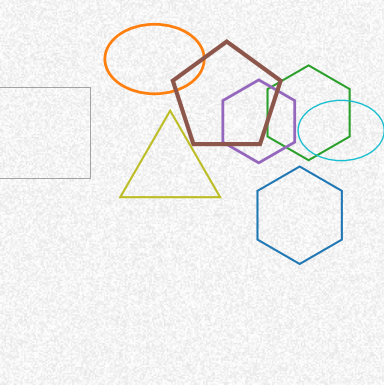[{"shape": "hexagon", "thickness": 1.5, "radius": 0.63, "center": [0.778, 0.441]}, {"shape": "oval", "thickness": 2, "radius": 0.65, "center": [0.401, 0.847]}, {"shape": "hexagon", "thickness": 1.5, "radius": 0.62, "center": [0.802, 0.707]}, {"shape": "hexagon", "thickness": 2, "radius": 0.54, "center": [0.672, 0.685]}, {"shape": "pentagon", "thickness": 3, "radius": 0.74, "center": [0.589, 0.745]}, {"shape": "square", "thickness": 0.5, "radius": 0.59, "center": [0.115, 0.655]}, {"shape": "triangle", "thickness": 1.5, "radius": 0.75, "center": [0.442, 0.563]}, {"shape": "oval", "thickness": 1, "radius": 0.56, "center": [0.886, 0.661]}]